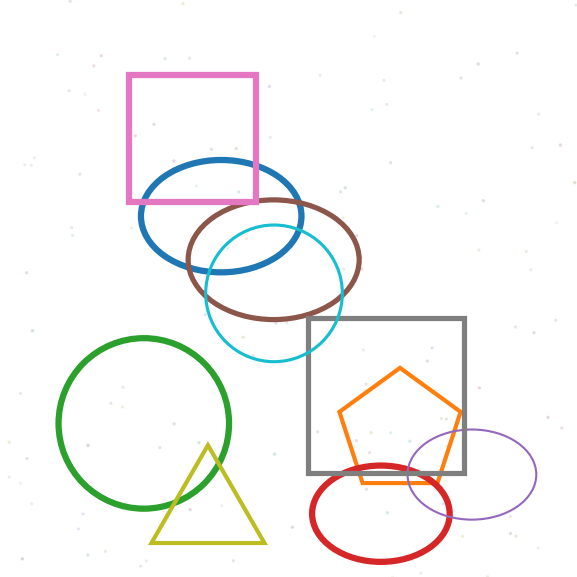[{"shape": "oval", "thickness": 3, "radius": 0.69, "center": [0.383, 0.625]}, {"shape": "pentagon", "thickness": 2, "radius": 0.55, "center": [0.693, 0.252]}, {"shape": "circle", "thickness": 3, "radius": 0.74, "center": [0.249, 0.266]}, {"shape": "oval", "thickness": 3, "radius": 0.6, "center": [0.66, 0.11]}, {"shape": "oval", "thickness": 1, "radius": 0.56, "center": [0.817, 0.177]}, {"shape": "oval", "thickness": 2.5, "radius": 0.74, "center": [0.474, 0.549]}, {"shape": "square", "thickness": 3, "radius": 0.55, "center": [0.334, 0.759]}, {"shape": "square", "thickness": 2.5, "radius": 0.67, "center": [0.668, 0.314]}, {"shape": "triangle", "thickness": 2, "radius": 0.56, "center": [0.36, 0.115]}, {"shape": "circle", "thickness": 1.5, "radius": 0.59, "center": [0.475, 0.491]}]